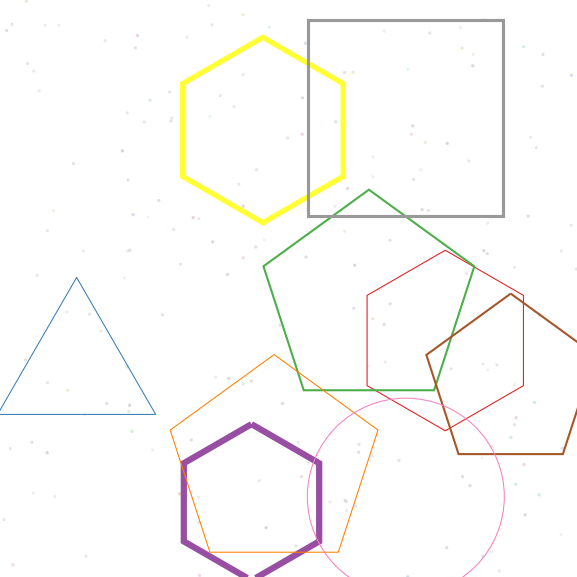[{"shape": "hexagon", "thickness": 0.5, "radius": 0.78, "center": [0.771, 0.409]}, {"shape": "triangle", "thickness": 0.5, "radius": 0.79, "center": [0.133, 0.361]}, {"shape": "pentagon", "thickness": 1, "radius": 0.96, "center": [0.639, 0.479]}, {"shape": "hexagon", "thickness": 3, "radius": 0.68, "center": [0.435, 0.129]}, {"shape": "pentagon", "thickness": 0.5, "radius": 0.95, "center": [0.475, 0.196]}, {"shape": "hexagon", "thickness": 2.5, "radius": 0.8, "center": [0.455, 0.774]}, {"shape": "pentagon", "thickness": 1, "radius": 0.77, "center": [0.884, 0.337]}, {"shape": "circle", "thickness": 0.5, "radius": 0.85, "center": [0.703, 0.139]}, {"shape": "square", "thickness": 1.5, "radius": 0.85, "center": [0.702, 0.795]}]